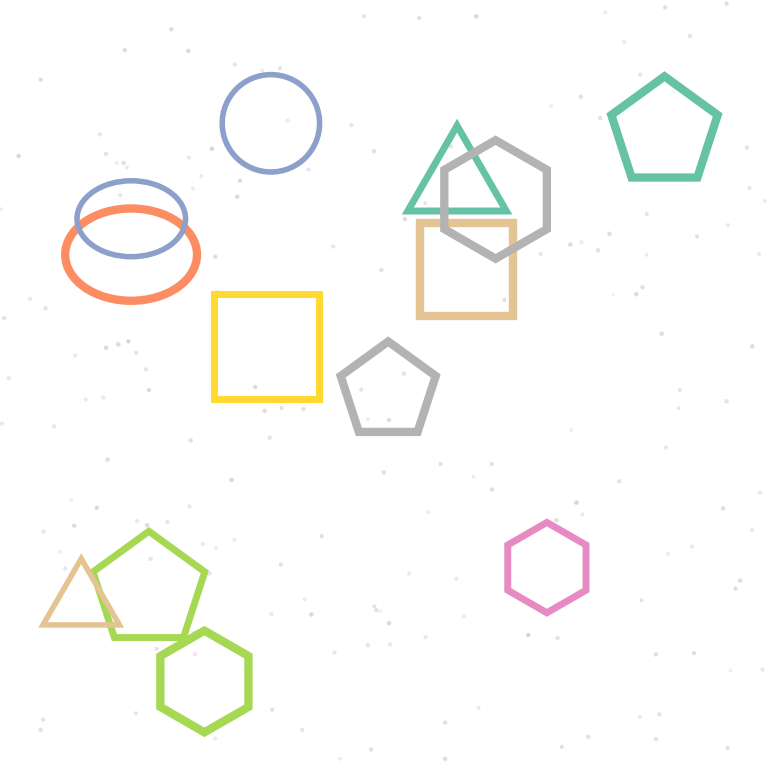[{"shape": "triangle", "thickness": 2.5, "radius": 0.37, "center": [0.594, 0.763]}, {"shape": "pentagon", "thickness": 3, "radius": 0.36, "center": [0.863, 0.828]}, {"shape": "oval", "thickness": 3, "radius": 0.43, "center": [0.17, 0.669]}, {"shape": "oval", "thickness": 2, "radius": 0.35, "center": [0.17, 0.716]}, {"shape": "circle", "thickness": 2, "radius": 0.32, "center": [0.352, 0.84]}, {"shape": "hexagon", "thickness": 2.5, "radius": 0.29, "center": [0.71, 0.263]}, {"shape": "pentagon", "thickness": 2.5, "radius": 0.38, "center": [0.193, 0.234]}, {"shape": "hexagon", "thickness": 3, "radius": 0.33, "center": [0.265, 0.115]}, {"shape": "square", "thickness": 2.5, "radius": 0.34, "center": [0.346, 0.55]}, {"shape": "square", "thickness": 3, "radius": 0.3, "center": [0.605, 0.65]}, {"shape": "triangle", "thickness": 2, "radius": 0.29, "center": [0.105, 0.217]}, {"shape": "pentagon", "thickness": 3, "radius": 0.32, "center": [0.504, 0.492]}, {"shape": "hexagon", "thickness": 3, "radius": 0.38, "center": [0.644, 0.741]}]